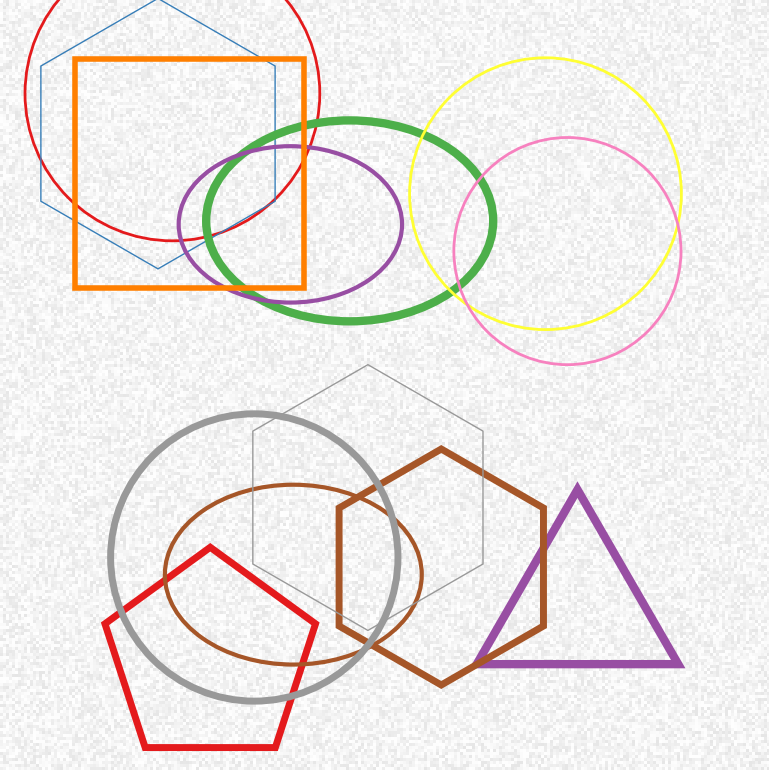[{"shape": "pentagon", "thickness": 2.5, "radius": 0.72, "center": [0.273, 0.145]}, {"shape": "circle", "thickness": 1, "radius": 0.96, "center": [0.224, 0.879]}, {"shape": "hexagon", "thickness": 0.5, "radius": 0.88, "center": [0.205, 0.826]}, {"shape": "oval", "thickness": 3, "radius": 0.93, "center": [0.454, 0.713]}, {"shape": "triangle", "thickness": 3, "radius": 0.76, "center": [0.75, 0.213]}, {"shape": "oval", "thickness": 1.5, "radius": 0.73, "center": [0.377, 0.709]}, {"shape": "square", "thickness": 2, "radius": 0.74, "center": [0.246, 0.775]}, {"shape": "circle", "thickness": 1, "radius": 0.88, "center": [0.708, 0.748]}, {"shape": "hexagon", "thickness": 2.5, "radius": 0.77, "center": [0.573, 0.264]}, {"shape": "oval", "thickness": 1.5, "radius": 0.83, "center": [0.381, 0.254]}, {"shape": "circle", "thickness": 1, "radius": 0.74, "center": [0.737, 0.674]}, {"shape": "circle", "thickness": 2.5, "radius": 0.93, "center": [0.33, 0.276]}, {"shape": "hexagon", "thickness": 0.5, "radius": 0.86, "center": [0.478, 0.354]}]